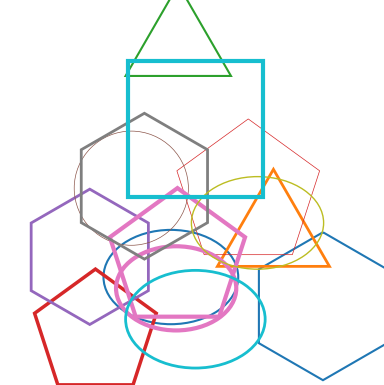[{"shape": "oval", "thickness": 1.5, "radius": 0.87, "center": [0.444, 0.28]}, {"shape": "hexagon", "thickness": 1.5, "radius": 0.96, "center": [0.839, 0.205]}, {"shape": "triangle", "thickness": 2, "radius": 0.84, "center": [0.71, 0.392]}, {"shape": "triangle", "thickness": 1.5, "radius": 0.79, "center": [0.463, 0.882]}, {"shape": "pentagon", "thickness": 0.5, "radius": 0.97, "center": [0.645, 0.496]}, {"shape": "pentagon", "thickness": 2.5, "radius": 0.83, "center": [0.248, 0.135]}, {"shape": "hexagon", "thickness": 2, "radius": 0.88, "center": [0.233, 0.333]}, {"shape": "circle", "thickness": 0.5, "radius": 0.74, "center": [0.341, 0.511]}, {"shape": "pentagon", "thickness": 3, "radius": 0.92, "center": [0.461, 0.327]}, {"shape": "oval", "thickness": 3, "radius": 0.78, "center": [0.458, 0.251]}, {"shape": "hexagon", "thickness": 2, "radius": 0.95, "center": [0.375, 0.516]}, {"shape": "oval", "thickness": 1, "radius": 0.86, "center": [0.669, 0.421]}, {"shape": "square", "thickness": 3, "radius": 0.88, "center": [0.507, 0.665]}, {"shape": "oval", "thickness": 2, "radius": 0.91, "center": [0.507, 0.171]}]